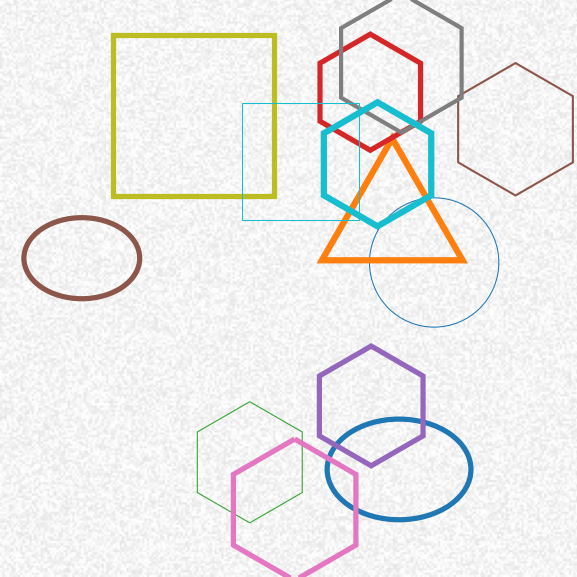[{"shape": "oval", "thickness": 2.5, "radius": 0.62, "center": [0.691, 0.186]}, {"shape": "circle", "thickness": 0.5, "radius": 0.56, "center": [0.752, 0.545]}, {"shape": "triangle", "thickness": 3, "radius": 0.7, "center": [0.679, 0.619]}, {"shape": "hexagon", "thickness": 0.5, "radius": 0.52, "center": [0.432, 0.199]}, {"shape": "hexagon", "thickness": 2.5, "radius": 0.5, "center": [0.641, 0.839]}, {"shape": "hexagon", "thickness": 2.5, "radius": 0.52, "center": [0.643, 0.296]}, {"shape": "oval", "thickness": 2.5, "radius": 0.5, "center": [0.142, 0.552]}, {"shape": "hexagon", "thickness": 1, "radius": 0.57, "center": [0.893, 0.775]}, {"shape": "hexagon", "thickness": 2.5, "radius": 0.61, "center": [0.51, 0.116]}, {"shape": "hexagon", "thickness": 2, "radius": 0.6, "center": [0.695, 0.89]}, {"shape": "square", "thickness": 2.5, "radius": 0.7, "center": [0.335, 0.799]}, {"shape": "hexagon", "thickness": 3, "radius": 0.54, "center": [0.654, 0.715]}, {"shape": "square", "thickness": 0.5, "radius": 0.51, "center": [0.521, 0.72]}]